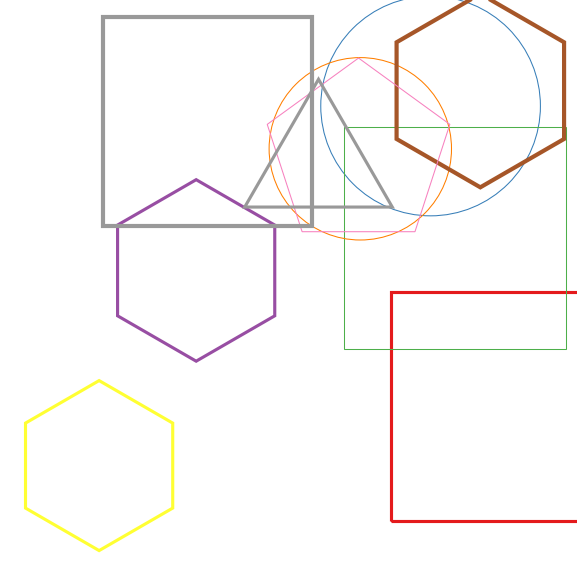[{"shape": "square", "thickness": 1.5, "radius": 0.99, "center": [0.876, 0.295]}, {"shape": "circle", "thickness": 0.5, "radius": 0.95, "center": [0.746, 0.816]}, {"shape": "square", "thickness": 0.5, "radius": 0.96, "center": [0.788, 0.587]}, {"shape": "hexagon", "thickness": 1.5, "radius": 0.79, "center": [0.34, 0.531]}, {"shape": "circle", "thickness": 0.5, "radius": 0.79, "center": [0.624, 0.741]}, {"shape": "hexagon", "thickness": 1.5, "radius": 0.74, "center": [0.172, 0.193]}, {"shape": "hexagon", "thickness": 2, "radius": 0.84, "center": [0.832, 0.842]}, {"shape": "pentagon", "thickness": 0.5, "radius": 0.83, "center": [0.621, 0.732]}, {"shape": "triangle", "thickness": 1.5, "radius": 0.74, "center": [0.552, 0.714]}, {"shape": "square", "thickness": 2, "radius": 0.9, "center": [0.359, 0.788]}]